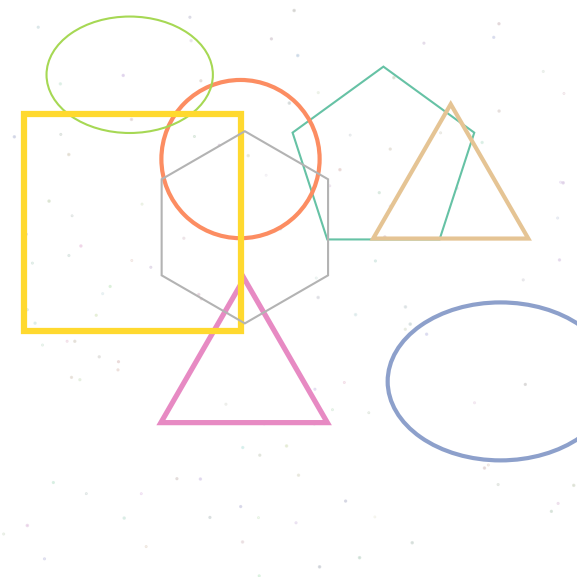[{"shape": "pentagon", "thickness": 1, "radius": 0.83, "center": [0.664, 0.718]}, {"shape": "circle", "thickness": 2, "radius": 0.68, "center": [0.416, 0.724]}, {"shape": "oval", "thickness": 2, "radius": 0.98, "center": [0.867, 0.339]}, {"shape": "triangle", "thickness": 2.5, "radius": 0.83, "center": [0.423, 0.351]}, {"shape": "oval", "thickness": 1, "radius": 0.72, "center": [0.225, 0.87]}, {"shape": "square", "thickness": 3, "radius": 0.94, "center": [0.23, 0.614]}, {"shape": "triangle", "thickness": 2, "radius": 0.78, "center": [0.78, 0.664]}, {"shape": "hexagon", "thickness": 1, "radius": 0.83, "center": [0.424, 0.606]}]